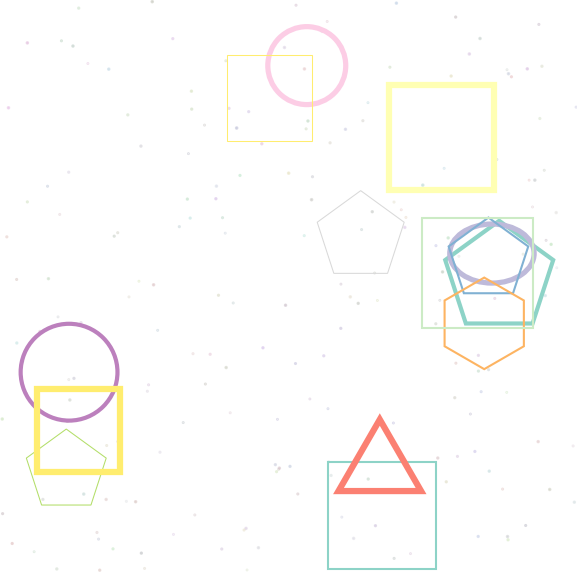[{"shape": "square", "thickness": 1, "radius": 0.47, "center": [0.661, 0.106]}, {"shape": "pentagon", "thickness": 2, "radius": 0.49, "center": [0.864, 0.518]}, {"shape": "square", "thickness": 3, "radius": 0.45, "center": [0.764, 0.761]}, {"shape": "oval", "thickness": 2.5, "radius": 0.37, "center": [0.852, 0.56]}, {"shape": "triangle", "thickness": 3, "radius": 0.41, "center": [0.658, 0.19]}, {"shape": "pentagon", "thickness": 1, "radius": 0.36, "center": [0.846, 0.55]}, {"shape": "hexagon", "thickness": 1, "radius": 0.4, "center": [0.838, 0.439]}, {"shape": "pentagon", "thickness": 0.5, "radius": 0.36, "center": [0.115, 0.183]}, {"shape": "circle", "thickness": 2.5, "radius": 0.34, "center": [0.531, 0.886]}, {"shape": "pentagon", "thickness": 0.5, "radius": 0.4, "center": [0.625, 0.59]}, {"shape": "circle", "thickness": 2, "radius": 0.42, "center": [0.12, 0.355]}, {"shape": "square", "thickness": 1, "radius": 0.48, "center": [0.827, 0.526]}, {"shape": "square", "thickness": 3, "radius": 0.36, "center": [0.136, 0.254]}, {"shape": "square", "thickness": 0.5, "radius": 0.37, "center": [0.467, 0.83]}]